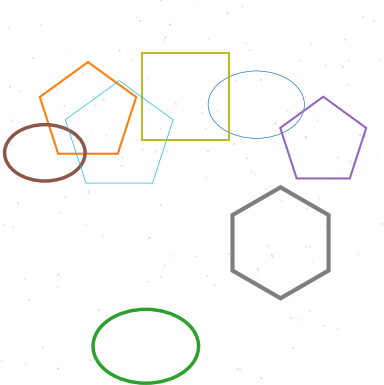[{"shape": "oval", "thickness": 0.5, "radius": 0.63, "center": [0.666, 0.728]}, {"shape": "pentagon", "thickness": 1.5, "radius": 0.66, "center": [0.229, 0.707]}, {"shape": "oval", "thickness": 2.5, "radius": 0.69, "center": [0.379, 0.101]}, {"shape": "pentagon", "thickness": 1.5, "radius": 0.59, "center": [0.84, 0.631]}, {"shape": "oval", "thickness": 2.5, "radius": 0.52, "center": [0.117, 0.603]}, {"shape": "hexagon", "thickness": 3, "radius": 0.72, "center": [0.729, 0.369]}, {"shape": "square", "thickness": 1.5, "radius": 0.56, "center": [0.482, 0.749]}, {"shape": "pentagon", "thickness": 0.5, "radius": 0.74, "center": [0.31, 0.643]}]